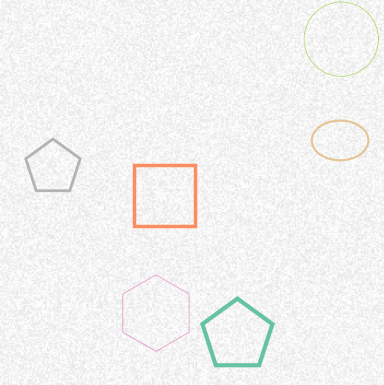[{"shape": "pentagon", "thickness": 3, "radius": 0.48, "center": [0.617, 0.129]}, {"shape": "square", "thickness": 2.5, "radius": 0.4, "center": [0.426, 0.493]}, {"shape": "hexagon", "thickness": 0.5, "radius": 0.5, "center": [0.405, 0.187]}, {"shape": "circle", "thickness": 0.5, "radius": 0.48, "center": [0.886, 0.898]}, {"shape": "oval", "thickness": 1.5, "radius": 0.37, "center": [0.883, 0.635]}, {"shape": "pentagon", "thickness": 2, "radius": 0.37, "center": [0.138, 0.565]}]